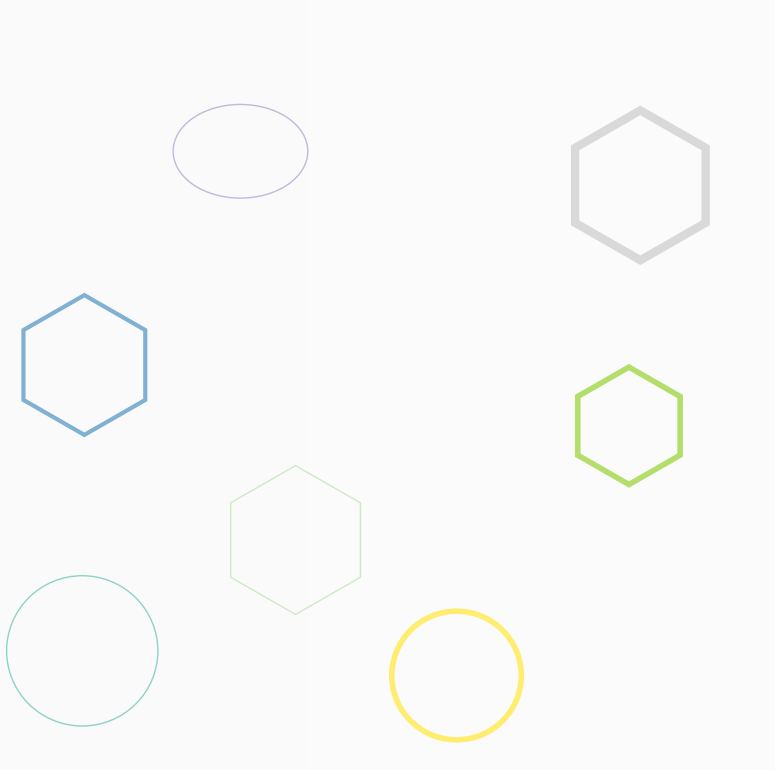[{"shape": "circle", "thickness": 0.5, "radius": 0.49, "center": [0.106, 0.155]}, {"shape": "oval", "thickness": 0.5, "radius": 0.43, "center": [0.31, 0.804]}, {"shape": "hexagon", "thickness": 1.5, "radius": 0.45, "center": [0.109, 0.526]}, {"shape": "hexagon", "thickness": 2, "radius": 0.38, "center": [0.812, 0.447]}, {"shape": "hexagon", "thickness": 3, "radius": 0.49, "center": [0.826, 0.759]}, {"shape": "hexagon", "thickness": 0.5, "radius": 0.48, "center": [0.381, 0.299]}, {"shape": "circle", "thickness": 2, "radius": 0.42, "center": [0.589, 0.123]}]